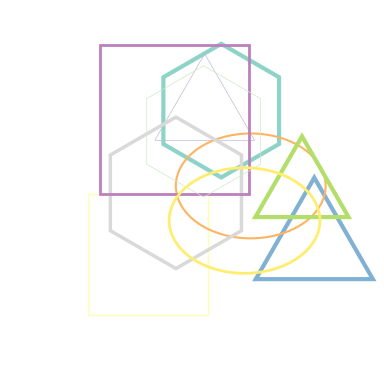[{"shape": "hexagon", "thickness": 3, "radius": 0.87, "center": [0.575, 0.713]}, {"shape": "square", "thickness": 1, "radius": 0.78, "center": [0.384, 0.339]}, {"shape": "triangle", "thickness": 0.5, "radius": 0.75, "center": [0.532, 0.71]}, {"shape": "triangle", "thickness": 3, "radius": 0.88, "center": [0.816, 0.363]}, {"shape": "oval", "thickness": 1.5, "radius": 0.97, "center": [0.651, 0.517]}, {"shape": "triangle", "thickness": 3, "radius": 0.7, "center": [0.784, 0.506]}, {"shape": "hexagon", "thickness": 2.5, "radius": 0.98, "center": [0.457, 0.499]}, {"shape": "square", "thickness": 2, "radius": 0.97, "center": [0.453, 0.69]}, {"shape": "hexagon", "thickness": 0.5, "radius": 0.85, "center": [0.529, 0.659]}, {"shape": "oval", "thickness": 2, "radius": 0.98, "center": [0.635, 0.427]}]